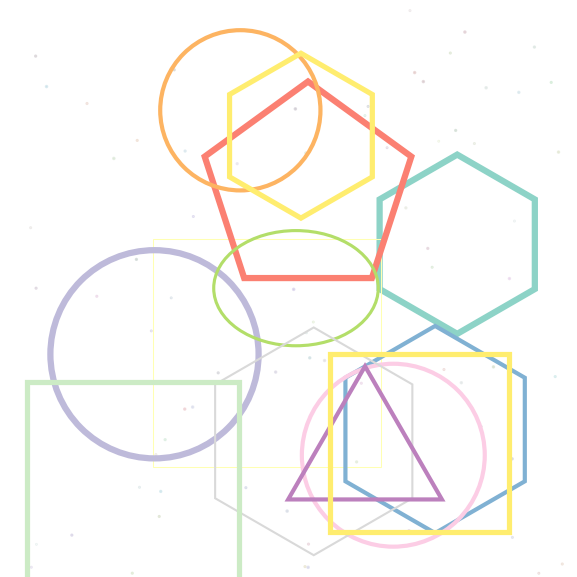[{"shape": "hexagon", "thickness": 3, "radius": 0.78, "center": [0.792, 0.576]}, {"shape": "square", "thickness": 0.5, "radius": 0.99, "center": [0.463, 0.388]}, {"shape": "circle", "thickness": 3, "radius": 0.9, "center": [0.268, 0.386]}, {"shape": "pentagon", "thickness": 3, "radius": 0.94, "center": [0.533, 0.67]}, {"shape": "hexagon", "thickness": 2, "radius": 0.9, "center": [0.753, 0.255]}, {"shape": "circle", "thickness": 2, "radius": 0.69, "center": [0.416, 0.808]}, {"shape": "oval", "thickness": 1.5, "radius": 0.71, "center": [0.513, 0.5]}, {"shape": "circle", "thickness": 2, "radius": 0.79, "center": [0.681, 0.211]}, {"shape": "hexagon", "thickness": 1, "radius": 0.99, "center": [0.543, 0.235]}, {"shape": "triangle", "thickness": 2, "radius": 0.77, "center": [0.632, 0.211]}, {"shape": "square", "thickness": 2.5, "radius": 0.92, "center": [0.231, 0.153]}, {"shape": "square", "thickness": 2.5, "radius": 0.77, "center": [0.726, 0.232]}, {"shape": "hexagon", "thickness": 2.5, "radius": 0.71, "center": [0.521, 0.764]}]